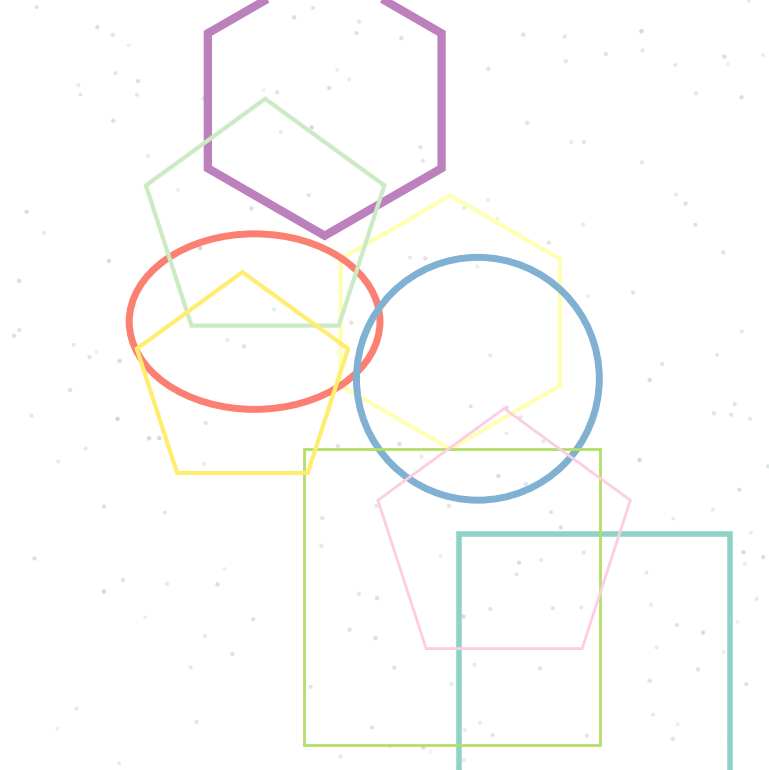[{"shape": "square", "thickness": 2, "radius": 0.88, "center": [0.772, 0.13]}, {"shape": "hexagon", "thickness": 1.5, "radius": 0.82, "center": [0.585, 0.581]}, {"shape": "oval", "thickness": 2.5, "radius": 0.81, "center": [0.331, 0.582]}, {"shape": "circle", "thickness": 2.5, "radius": 0.79, "center": [0.621, 0.508]}, {"shape": "square", "thickness": 1, "radius": 0.96, "center": [0.587, 0.225]}, {"shape": "pentagon", "thickness": 1, "radius": 0.86, "center": [0.655, 0.297]}, {"shape": "hexagon", "thickness": 3, "radius": 0.88, "center": [0.422, 0.869]}, {"shape": "pentagon", "thickness": 1.5, "radius": 0.81, "center": [0.344, 0.709]}, {"shape": "pentagon", "thickness": 1.5, "radius": 0.72, "center": [0.315, 0.502]}]